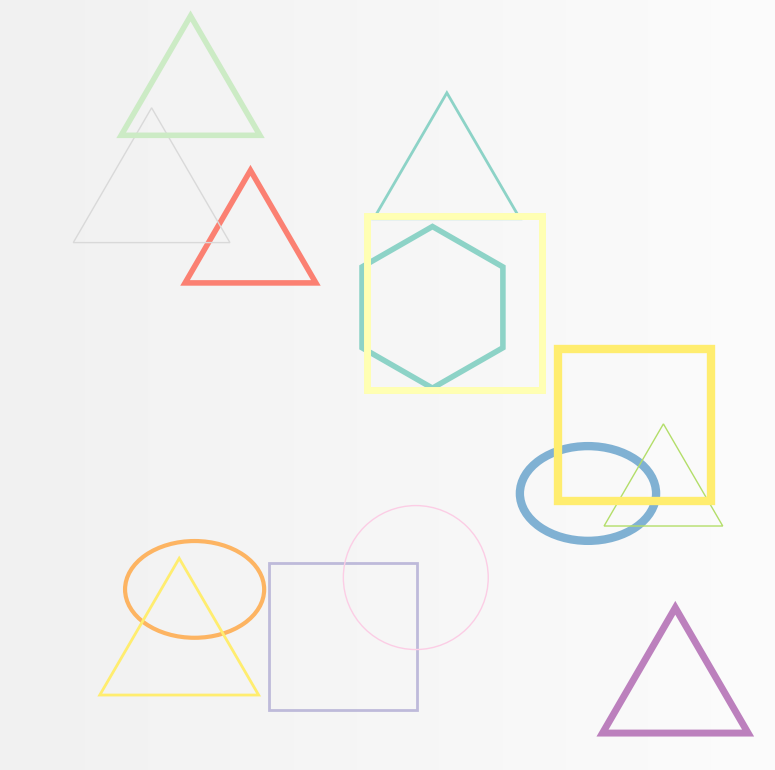[{"shape": "hexagon", "thickness": 2, "radius": 0.52, "center": [0.558, 0.601]}, {"shape": "triangle", "thickness": 1, "radius": 0.55, "center": [0.577, 0.77]}, {"shape": "square", "thickness": 2.5, "radius": 0.56, "center": [0.587, 0.607]}, {"shape": "square", "thickness": 1, "radius": 0.48, "center": [0.442, 0.174]}, {"shape": "triangle", "thickness": 2, "radius": 0.49, "center": [0.323, 0.681]}, {"shape": "oval", "thickness": 3, "radius": 0.44, "center": [0.759, 0.359]}, {"shape": "oval", "thickness": 1.5, "radius": 0.45, "center": [0.251, 0.235]}, {"shape": "triangle", "thickness": 0.5, "radius": 0.44, "center": [0.856, 0.361]}, {"shape": "circle", "thickness": 0.5, "radius": 0.47, "center": [0.536, 0.25]}, {"shape": "triangle", "thickness": 0.5, "radius": 0.58, "center": [0.196, 0.743]}, {"shape": "triangle", "thickness": 2.5, "radius": 0.54, "center": [0.871, 0.102]}, {"shape": "triangle", "thickness": 2, "radius": 0.52, "center": [0.246, 0.876]}, {"shape": "triangle", "thickness": 1, "radius": 0.59, "center": [0.231, 0.157]}, {"shape": "square", "thickness": 3, "radius": 0.49, "center": [0.819, 0.448]}]